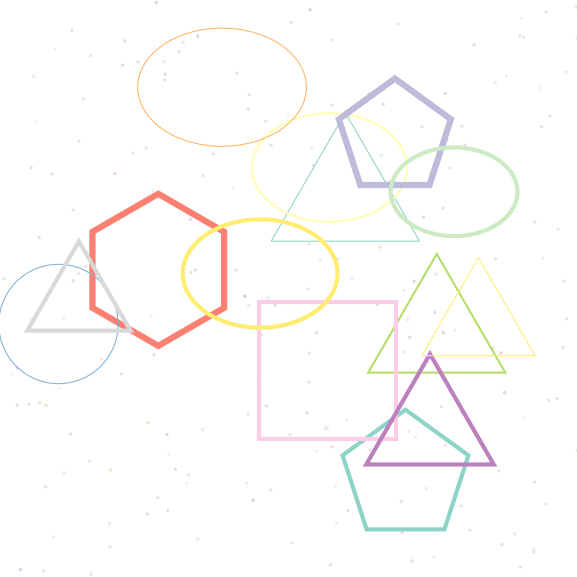[{"shape": "pentagon", "thickness": 2, "radius": 0.57, "center": [0.702, 0.175]}, {"shape": "triangle", "thickness": 0.5, "radius": 0.74, "center": [0.598, 0.656]}, {"shape": "oval", "thickness": 1, "radius": 0.67, "center": [0.571, 0.709]}, {"shape": "pentagon", "thickness": 3, "radius": 0.51, "center": [0.684, 0.761]}, {"shape": "hexagon", "thickness": 3, "radius": 0.66, "center": [0.274, 0.532]}, {"shape": "circle", "thickness": 0.5, "radius": 0.52, "center": [0.101, 0.438]}, {"shape": "oval", "thickness": 0.5, "radius": 0.73, "center": [0.384, 0.848]}, {"shape": "triangle", "thickness": 1, "radius": 0.69, "center": [0.756, 0.422]}, {"shape": "square", "thickness": 2, "radius": 0.59, "center": [0.568, 0.357]}, {"shape": "triangle", "thickness": 2, "radius": 0.52, "center": [0.137, 0.478]}, {"shape": "triangle", "thickness": 2, "radius": 0.64, "center": [0.745, 0.259]}, {"shape": "oval", "thickness": 2, "radius": 0.55, "center": [0.786, 0.667]}, {"shape": "triangle", "thickness": 0.5, "radius": 0.57, "center": [0.828, 0.44]}, {"shape": "oval", "thickness": 2, "radius": 0.67, "center": [0.45, 0.525]}]